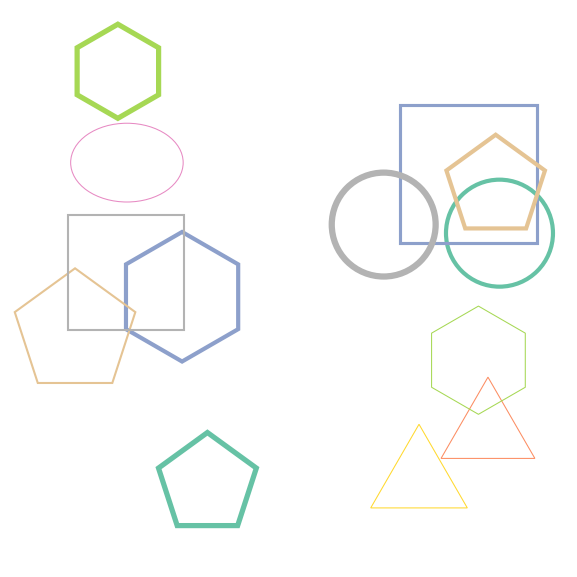[{"shape": "pentagon", "thickness": 2.5, "radius": 0.45, "center": [0.359, 0.161]}, {"shape": "circle", "thickness": 2, "radius": 0.46, "center": [0.865, 0.595]}, {"shape": "triangle", "thickness": 0.5, "radius": 0.47, "center": [0.845, 0.252]}, {"shape": "hexagon", "thickness": 2, "radius": 0.56, "center": [0.315, 0.485]}, {"shape": "square", "thickness": 1.5, "radius": 0.6, "center": [0.811, 0.698]}, {"shape": "oval", "thickness": 0.5, "radius": 0.49, "center": [0.22, 0.718]}, {"shape": "hexagon", "thickness": 2.5, "radius": 0.41, "center": [0.204, 0.876]}, {"shape": "hexagon", "thickness": 0.5, "radius": 0.47, "center": [0.828, 0.375]}, {"shape": "triangle", "thickness": 0.5, "radius": 0.48, "center": [0.726, 0.168]}, {"shape": "pentagon", "thickness": 2, "radius": 0.45, "center": [0.858, 0.676]}, {"shape": "pentagon", "thickness": 1, "radius": 0.55, "center": [0.13, 0.425]}, {"shape": "circle", "thickness": 3, "radius": 0.45, "center": [0.664, 0.61]}, {"shape": "square", "thickness": 1, "radius": 0.5, "center": [0.218, 0.527]}]